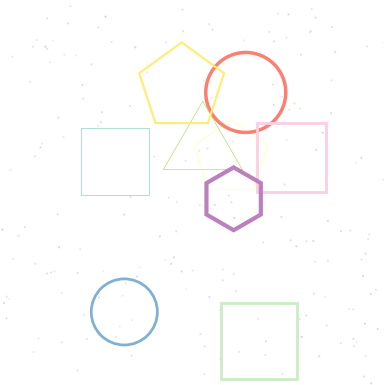[{"shape": "square", "thickness": 0.5, "radius": 0.44, "center": [0.298, 0.581]}, {"shape": "pentagon", "thickness": 0.5, "radius": 0.5, "center": [0.599, 0.59]}, {"shape": "circle", "thickness": 2.5, "radius": 0.52, "center": [0.638, 0.76]}, {"shape": "circle", "thickness": 2, "radius": 0.43, "center": [0.323, 0.19]}, {"shape": "triangle", "thickness": 0.5, "radius": 0.59, "center": [0.527, 0.619]}, {"shape": "square", "thickness": 2, "radius": 0.45, "center": [0.757, 0.59]}, {"shape": "hexagon", "thickness": 3, "radius": 0.41, "center": [0.607, 0.484]}, {"shape": "square", "thickness": 2, "radius": 0.49, "center": [0.674, 0.114]}, {"shape": "pentagon", "thickness": 1.5, "radius": 0.58, "center": [0.472, 0.774]}]